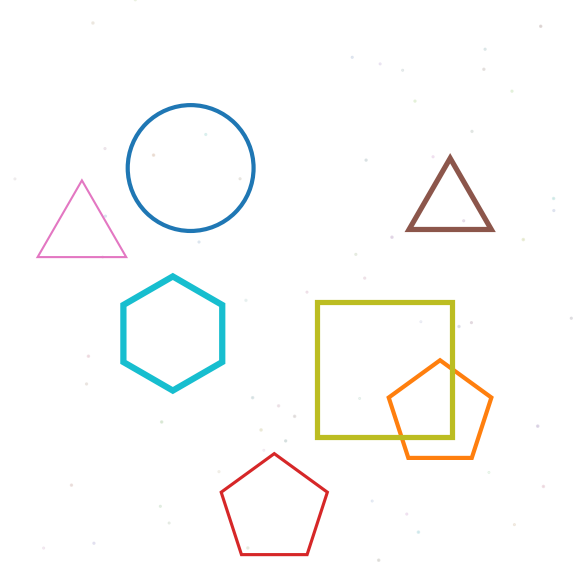[{"shape": "circle", "thickness": 2, "radius": 0.54, "center": [0.33, 0.708]}, {"shape": "pentagon", "thickness": 2, "radius": 0.47, "center": [0.762, 0.282]}, {"shape": "pentagon", "thickness": 1.5, "radius": 0.48, "center": [0.475, 0.117]}, {"shape": "triangle", "thickness": 2.5, "radius": 0.41, "center": [0.78, 0.643]}, {"shape": "triangle", "thickness": 1, "radius": 0.44, "center": [0.142, 0.598]}, {"shape": "square", "thickness": 2.5, "radius": 0.58, "center": [0.666, 0.36]}, {"shape": "hexagon", "thickness": 3, "radius": 0.49, "center": [0.299, 0.422]}]